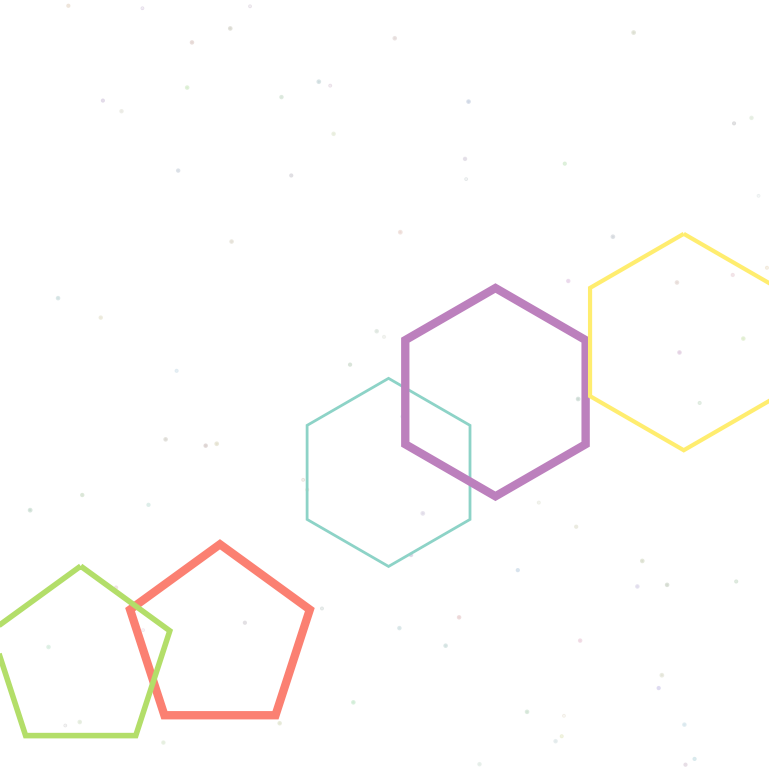[{"shape": "hexagon", "thickness": 1, "radius": 0.61, "center": [0.505, 0.386]}, {"shape": "pentagon", "thickness": 3, "radius": 0.61, "center": [0.286, 0.17]}, {"shape": "pentagon", "thickness": 2, "radius": 0.61, "center": [0.105, 0.143]}, {"shape": "hexagon", "thickness": 3, "radius": 0.68, "center": [0.643, 0.491]}, {"shape": "hexagon", "thickness": 1.5, "radius": 0.7, "center": [0.888, 0.556]}]